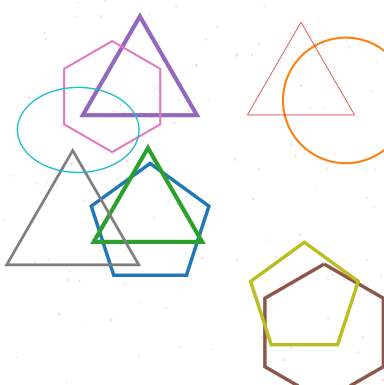[{"shape": "pentagon", "thickness": 2.5, "radius": 0.8, "center": [0.39, 0.415]}, {"shape": "circle", "thickness": 1.5, "radius": 0.82, "center": [0.898, 0.739]}, {"shape": "triangle", "thickness": 3, "radius": 0.81, "center": [0.384, 0.453]}, {"shape": "triangle", "thickness": 0.5, "radius": 0.8, "center": [0.782, 0.782]}, {"shape": "triangle", "thickness": 3, "radius": 0.86, "center": [0.363, 0.786]}, {"shape": "hexagon", "thickness": 2.5, "radius": 0.89, "center": [0.842, 0.136]}, {"shape": "hexagon", "thickness": 1.5, "radius": 0.72, "center": [0.291, 0.749]}, {"shape": "triangle", "thickness": 2, "radius": 0.99, "center": [0.189, 0.411]}, {"shape": "pentagon", "thickness": 2.5, "radius": 0.73, "center": [0.791, 0.224]}, {"shape": "oval", "thickness": 1, "radius": 0.79, "center": [0.203, 0.663]}]